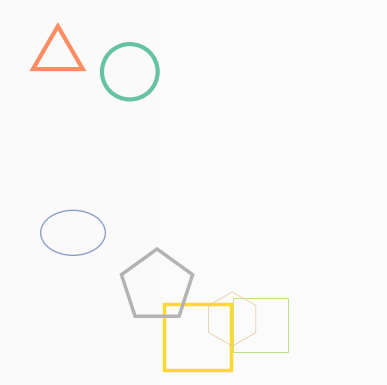[{"shape": "circle", "thickness": 3, "radius": 0.36, "center": [0.335, 0.814]}, {"shape": "triangle", "thickness": 3, "radius": 0.37, "center": [0.149, 0.858]}, {"shape": "oval", "thickness": 1, "radius": 0.42, "center": [0.188, 0.395]}, {"shape": "square", "thickness": 0.5, "radius": 0.35, "center": [0.672, 0.155]}, {"shape": "square", "thickness": 2.5, "radius": 0.43, "center": [0.51, 0.124]}, {"shape": "hexagon", "thickness": 0.5, "radius": 0.35, "center": [0.599, 0.171]}, {"shape": "pentagon", "thickness": 2.5, "radius": 0.48, "center": [0.405, 0.257]}]